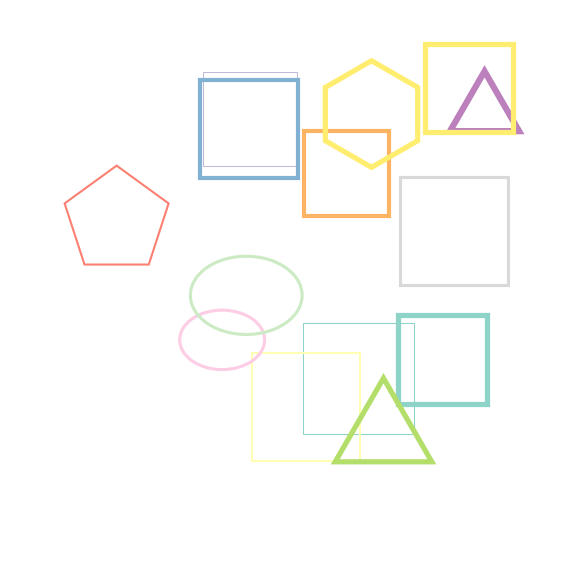[{"shape": "square", "thickness": 0.5, "radius": 0.48, "center": [0.62, 0.344]}, {"shape": "square", "thickness": 2.5, "radius": 0.38, "center": [0.766, 0.377]}, {"shape": "square", "thickness": 1, "radius": 0.47, "center": [0.53, 0.295]}, {"shape": "square", "thickness": 0.5, "radius": 0.41, "center": [0.433, 0.793]}, {"shape": "pentagon", "thickness": 1, "radius": 0.47, "center": [0.202, 0.618]}, {"shape": "square", "thickness": 2, "radius": 0.42, "center": [0.431, 0.776]}, {"shape": "square", "thickness": 2, "radius": 0.37, "center": [0.6, 0.698]}, {"shape": "triangle", "thickness": 2.5, "radius": 0.48, "center": [0.664, 0.248]}, {"shape": "oval", "thickness": 1.5, "radius": 0.37, "center": [0.385, 0.411]}, {"shape": "square", "thickness": 1.5, "radius": 0.47, "center": [0.786, 0.598]}, {"shape": "triangle", "thickness": 3, "radius": 0.35, "center": [0.839, 0.807]}, {"shape": "oval", "thickness": 1.5, "radius": 0.48, "center": [0.426, 0.488]}, {"shape": "square", "thickness": 2.5, "radius": 0.38, "center": [0.812, 0.847]}, {"shape": "hexagon", "thickness": 2.5, "radius": 0.46, "center": [0.643, 0.802]}]